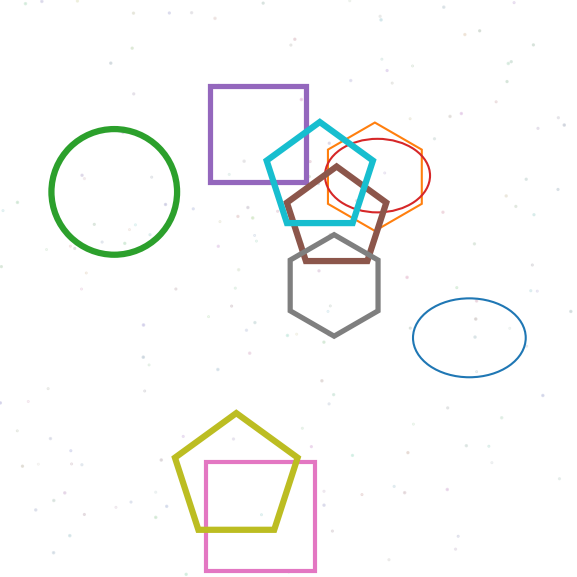[{"shape": "oval", "thickness": 1, "radius": 0.49, "center": [0.813, 0.414]}, {"shape": "hexagon", "thickness": 1, "radius": 0.47, "center": [0.649, 0.693]}, {"shape": "circle", "thickness": 3, "radius": 0.54, "center": [0.198, 0.667]}, {"shape": "oval", "thickness": 1, "radius": 0.45, "center": [0.654, 0.695]}, {"shape": "square", "thickness": 2.5, "radius": 0.42, "center": [0.447, 0.767]}, {"shape": "pentagon", "thickness": 3, "radius": 0.45, "center": [0.583, 0.62]}, {"shape": "square", "thickness": 2, "radius": 0.47, "center": [0.45, 0.105]}, {"shape": "hexagon", "thickness": 2.5, "radius": 0.44, "center": [0.579, 0.505]}, {"shape": "pentagon", "thickness": 3, "radius": 0.56, "center": [0.409, 0.172]}, {"shape": "pentagon", "thickness": 3, "radius": 0.48, "center": [0.554, 0.691]}]